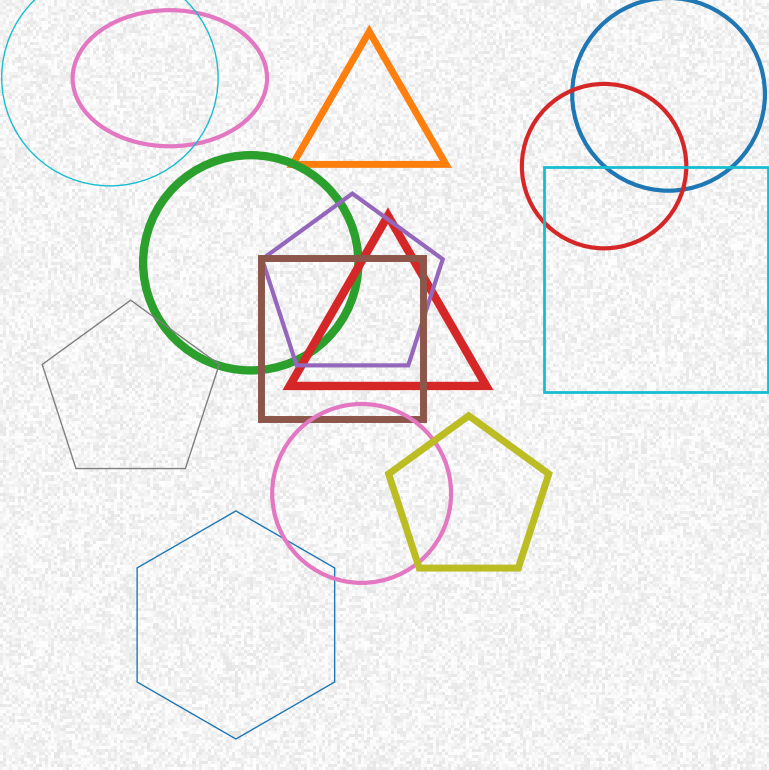[{"shape": "circle", "thickness": 1.5, "radius": 0.63, "center": [0.868, 0.877]}, {"shape": "hexagon", "thickness": 0.5, "radius": 0.74, "center": [0.306, 0.188]}, {"shape": "triangle", "thickness": 2.5, "radius": 0.57, "center": [0.48, 0.844]}, {"shape": "circle", "thickness": 3, "radius": 0.7, "center": [0.326, 0.659]}, {"shape": "circle", "thickness": 1.5, "radius": 0.53, "center": [0.785, 0.784]}, {"shape": "triangle", "thickness": 3, "radius": 0.74, "center": [0.504, 0.572]}, {"shape": "pentagon", "thickness": 1.5, "radius": 0.62, "center": [0.458, 0.625]}, {"shape": "square", "thickness": 2.5, "radius": 0.52, "center": [0.444, 0.56]}, {"shape": "circle", "thickness": 1.5, "radius": 0.58, "center": [0.47, 0.359]}, {"shape": "oval", "thickness": 1.5, "radius": 0.63, "center": [0.221, 0.898]}, {"shape": "pentagon", "thickness": 0.5, "radius": 0.6, "center": [0.17, 0.489]}, {"shape": "pentagon", "thickness": 2.5, "radius": 0.55, "center": [0.609, 0.351]}, {"shape": "circle", "thickness": 0.5, "radius": 0.7, "center": [0.143, 0.899]}, {"shape": "square", "thickness": 1, "radius": 0.73, "center": [0.852, 0.637]}]